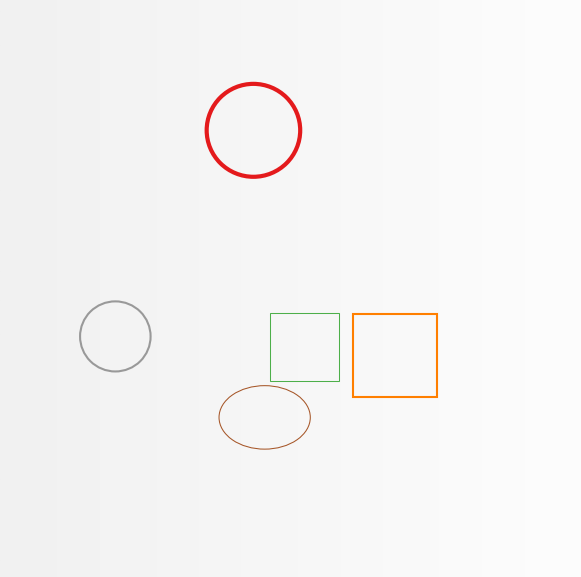[{"shape": "circle", "thickness": 2, "radius": 0.4, "center": [0.436, 0.773]}, {"shape": "square", "thickness": 0.5, "radius": 0.3, "center": [0.524, 0.398]}, {"shape": "square", "thickness": 1, "radius": 0.36, "center": [0.68, 0.383]}, {"shape": "oval", "thickness": 0.5, "radius": 0.39, "center": [0.455, 0.276]}, {"shape": "circle", "thickness": 1, "radius": 0.3, "center": [0.198, 0.417]}]